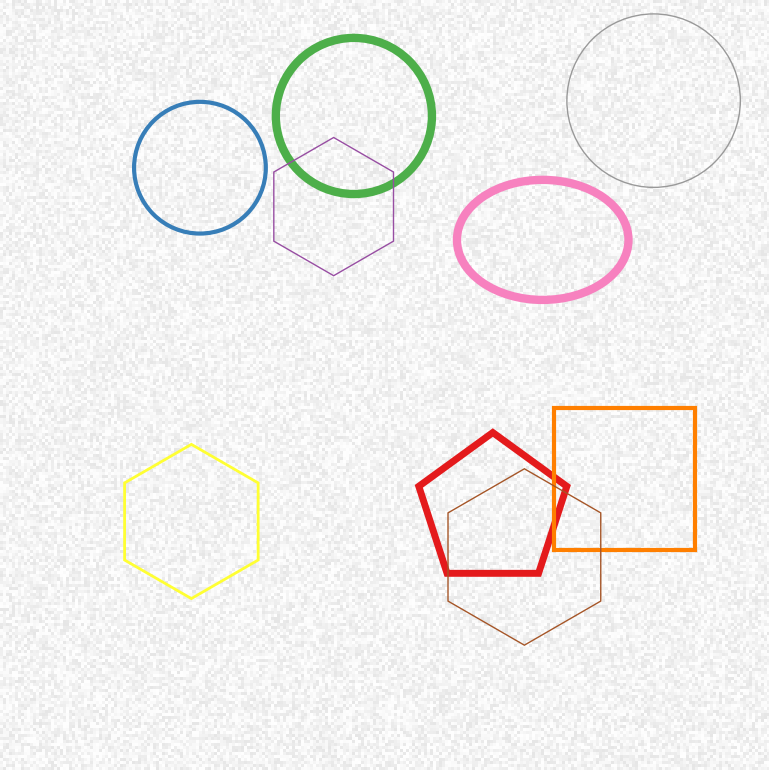[{"shape": "pentagon", "thickness": 2.5, "radius": 0.51, "center": [0.64, 0.337]}, {"shape": "circle", "thickness": 1.5, "radius": 0.43, "center": [0.26, 0.782]}, {"shape": "circle", "thickness": 3, "radius": 0.51, "center": [0.46, 0.849]}, {"shape": "hexagon", "thickness": 0.5, "radius": 0.45, "center": [0.433, 0.732]}, {"shape": "square", "thickness": 1.5, "radius": 0.46, "center": [0.811, 0.378]}, {"shape": "hexagon", "thickness": 1, "radius": 0.5, "center": [0.249, 0.323]}, {"shape": "hexagon", "thickness": 0.5, "radius": 0.57, "center": [0.681, 0.277]}, {"shape": "oval", "thickness": 3, "radius": 0.56, "center": [0.705, 0.688]}, {"shape": "circle", "thickness": 0.5, "radius": 0.56, "center": [0.849, 0.869]}]